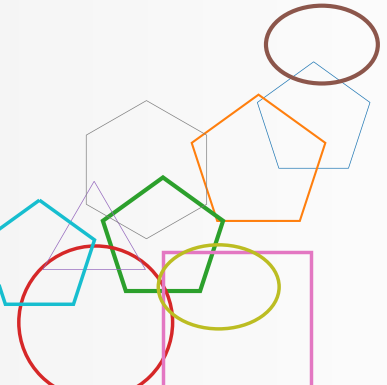[{"shape": "pentagon", "thickness": 0.5, "radius": 0.76, "center": [0.809, 0.687]}, {"shape": "pentagon", "thickness": 1.5, "radius": 0.91, "center": [0.667, 0.573]}, {"shape": "pentagon", "thickness": 3, "radius": 0.82, "center": [0.421, 0.376]}, {"shape": "circle", "thickness": 2.5, "radius": 0.99, "center": [0.247, 0.163]}, {"shape": "triangle", "thickness": 0.5, "radius": 0.76, "center": [0.243, 0.376]}, {"shape": "oval", "thickness": 3, "radius": 0.72, "center": [0.831, 0.884]}, {"shape": "square", "thickness": 2.5, "radius": 0.96, "center": [0.612, 0.154]}, {"shape": "hexagon", "thickness": 0.5, "radius": 0.9, "center": [0.378, 0.559]}, {"shape": "oval", "thickness": 2.5, "radius": 0.78, "center": [0.564, 0.255]}, {"shape": "pentagon", "thickness": 2.5, "radius": 0.75, "center": [0.102, 0.331]}]